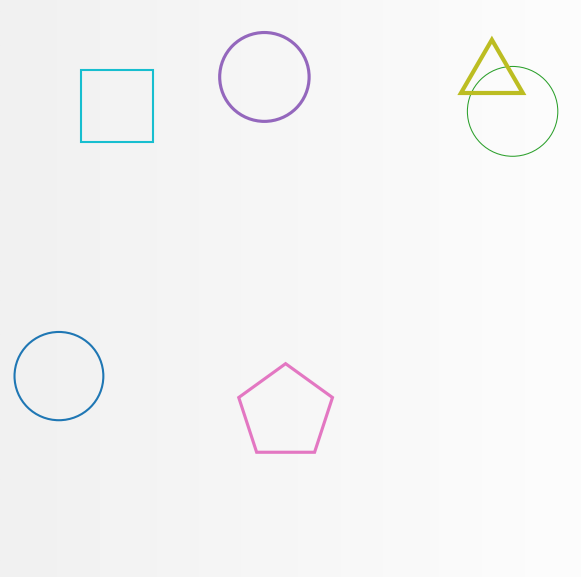[{"shape": "circle", "thickness": 1, "radius": 0.38, "center": [0.101, 0.348]}, {"shape": "circle", "thickness": 0.5, "radius": 0.39, "center": [0.882, 0.806]}, {"shape": "circle", "thickness": 1.5, "radius": 0.38, "center": [0.455, 0.866]}, {"shape": "pentagon", "thickness": 1.5, "radius": 0.42, "center": [0.491, 0.285]}, {"shape": "triangle", "thickness": 2, "radius": 0.31, "center": [0.846, 0.869]}, {"shape": "square", "thickness": 1, "radius": 0.31, "center": [0.201, 0.815]}]